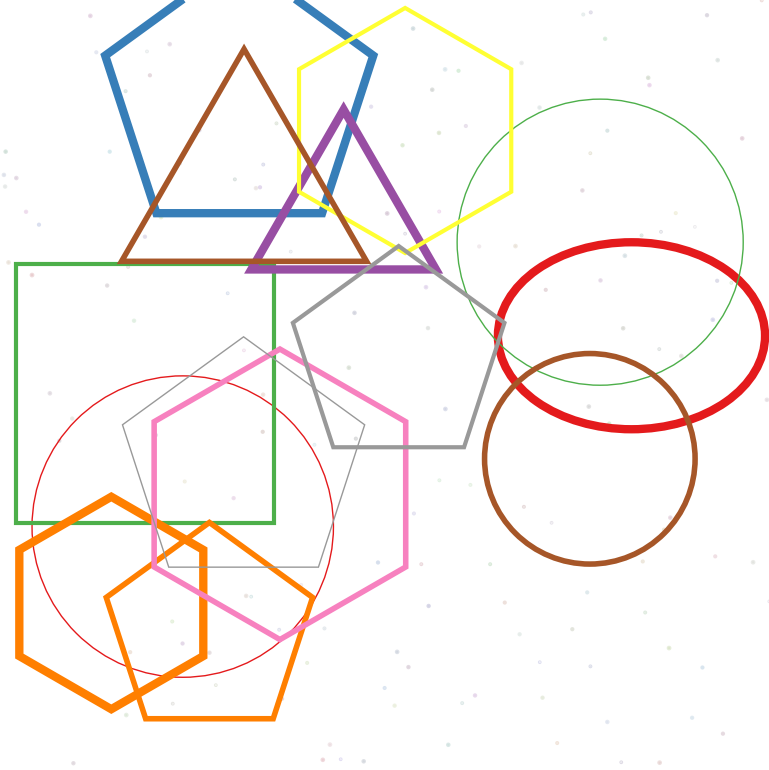[{"shape": "circle", "thickness": 0.5, "radius": 0.98, "center": [0.237, 0.316]}, {"shape": "oval", "thickness": 3, "radius": 0.87, "center": [0.82, 0.564]}, {"shape": "pentagon", "thickness": 3, "radius": 0.92, "center": [0.311, 0.871]}, {"shape": "circle", "thickness": 0.5, "radius": 0.93, "center": [0.779, 0.685]}, {"shape": "square", "thickness": 1.5, "radius": 0.84, "center": [0.188, 0.489]}, {"shape": "triangle", "thickness": 3, "radius": 0.69, "center": [0.446, 0.719]}, {"shape": "hexagon", "thickness": 3, "radius": 0.69, "center": [0.145, 0.217]}, {"shape": "pentagon", "thickness": 2, "radius": 0.7, "center": [0.272, 0.181]}, {"shape": "hexagon", "thickness": 1.5, "radius": 0.8, "center": [0.526, 0.831]}, {"shape": "circle", "thickness": 2, "radius": 0.68, "center": [0.766, 0.404]}, {"shape": "triangle", "thickness": 2, "radius": 0.92, "center": [0.317, 0.752]}, {"shape": "hexagon", "thickness": 2, "radius": 0.94, "center": [0.364, 0.358]}, {"shape": "pentagon", "thickness": 1.5, "radius": 0.72, "center": [0.518, 0.536]}, {"shape": "pentagon", "thickness": 0.5, "radius": 0.83, "center": [0.316, 0.397]}]